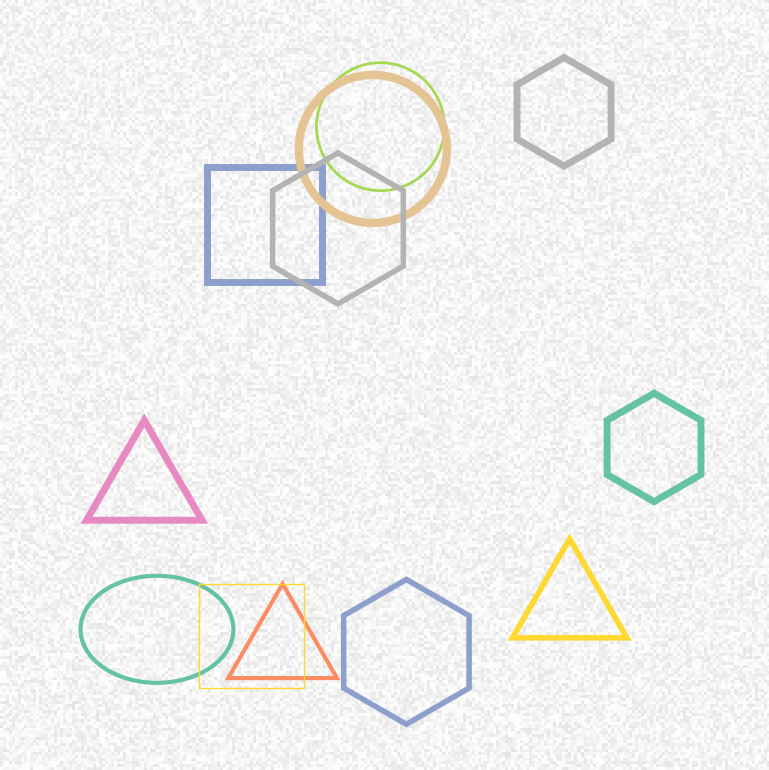[{"shape": "hexagon", "thickness": 2.5, "radius": 0.35, "center": [0.849, 0.419]}, {"shape": "oval", "thickness": 1.5, "radius": 0.5, "center": [0.204, 0.183]}, {"shape": "triangle", "thickness": 1.5, "radius": 0.41, "center": [0.367, 0.16]}, {"shape": "square", "thickness": 2.5, "radius": 0.37, "center": [0.343, 0.709]}, {"shape": "hexagon", "thickness": 2, "radius": 0.47, "center": [0.528, 0.153]}, {"shape": "triangle", "thickness": 2.5, "radius": 0.43, "center": [0.187, 0.368]}, {"shape": "circle", "thickness": 1, "radius": 0.42, "center": [0.494, 0.835]}, {"shape": "triangle", "thickness": 2, "radius": 0.43, "center": [0.74, 0.215]}, {"shape": "square", "thickness": 0.5, "radius": 0.34, "center": [0.327, 0.174]}, {"shape": "circle", "thickness": 3, "radius": 0.48, "center": [0.484, 0.807]}, {"shape": "hexagon", "thickness": 2.5, "radius": 0.35, "center": [0.733, 0.855]}, {"shape": "hexagon", "thickness": 2, "radius": 0.49, "center": [0.439, 0.703]}]